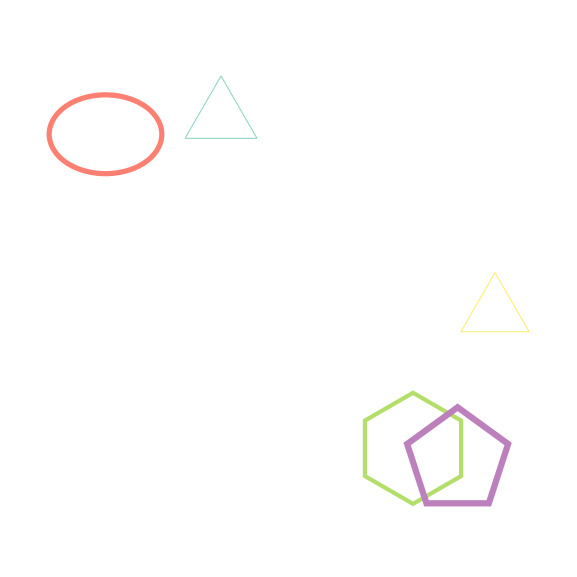[{"shape": "triangle", "thickness": 0.5, "radius": 0.36, "center": [0.383, 0.796]}, {"shape": "oval", "thickness": 2.5, "radius": 0.49, "center": [0.183, 0.767]}, {"shape": "hexagon", "thickness": 2, "radius": 0.48, "center": [0.715, 0.223]}, {"shape": "pentagon", "thickness": 3, "radius": 0.46, "center": [0.792, 0.202]}, {"shape": "triangle", "thickness": 0.5, "radius": 0.34, "center": [0.857, 0.459]}]